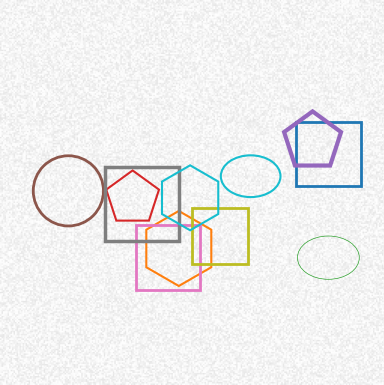[{"shape": "square", "thickness": 2, "radius": 0.42, "center": [0.853, 0.601]}, {"shape": "hexagon", "thickness": 1.5, "radius": 0.49, "center": [0.464, 0.355]}, {"shape": "oval", "thickness": 0.5, "radius": 0.4, "center": [0.853, 0.331]}, {"shape": "pentagon", "thickness": 1.5, "radius": 0.36, "center": [0.344, 0.485]}, {"shape": "pentagon", "thickness": 3, "radius": 0.39, "center": [0.812, 0.633]}, {"shape": "circle", "thickness": 2, "radius": 0.46, "center": [0.178, 0.504]}, {"shape": "square", "thickness": 2, "radius": 0.42, "center": [0.437, 0.331]}, {"shape": "square", "thickness": 2.5, "radius": 0.48, "center": [0.369, 0.47]}, {"shape": "square", "thickness": 2, "radius": 0.36, "center": [0.573, 0.386]}, {"shape": "oval", "thickness": 1.5, "radius": 0.39, "center": [0.651, 0.542]}, {"shape": "hexagon", "thickness": 1.5, "radius": 0.42, "center": [0.494, 0.486]}]